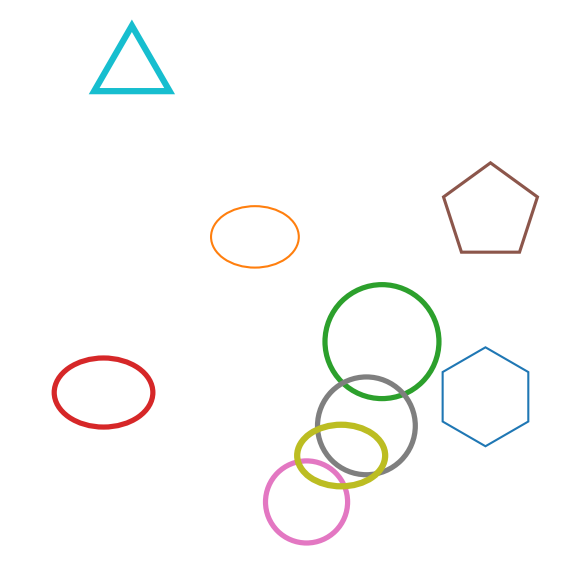[{"shape": "hexagon", "thickness": 1, "radius": 0.43, "center": [0.841, 0.312]}, {"shape": "oval", "thickness": 1, "radius": 0.38, "center": [0.441, 0.589]}, {"shape": "circle", "thickness": 2.5, "radius": 0.49, "center": [0.661, 0.408]}, {"shape": "oval", "thickness": 2.5, "radius": 0.43, "center": [0.179, 0.319]}, {"shape": "pentagon", "thickness": 1.5, "radius": 0.43, "center": [0.849, 0.632]}, {"shape": "circle", "thickness": 2.5, "radius": 0.36, "center": [0.531, 0.13]}, {"shape": "circle", "thickness": 2.5, "radius": 0.42, "center": [0.634, 0.262]}, {"shape": "oval", "thickness": 3, "radius": 0.38, "center": [0.591, 0.21]}, {"shape": "triangle", "thickness": 3, "radius": 0.38, "center": [0.228, 0.879]}]